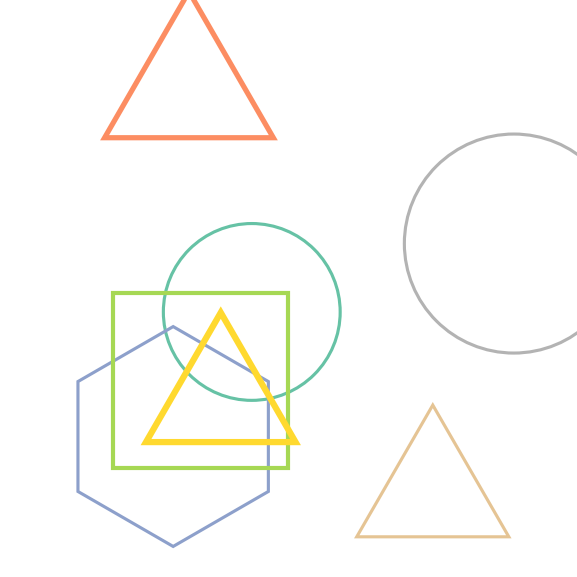[{"shape": "circle", "thickness": 1.5, "radius": 0.77, "center": [0.436, 0.459]}, {"shape": "triangle", "thickness": 2.5, "radius": 0.84, "center": [0.327, 0.845]}, {"shape": "hexagon", "thickness": 1.5, "radius": 0.95, "center": [0.3, 0.243]}, {"shape": "square", "thickness": 2, "radius": 0.76, "center": [0.347, 0.34]}, {"shape": "triangle", "thickness": 3, "radius": 0.75, "center": [0.382, 0.308]}, {"shape": "triangle", "thickness": 1.5, "radius": 0.76, "center": [0.749, 0.146]}, {"shape": "circle", "thickness": 1.5, "radius": 0.95, "center": [0.89, 0.577]}]